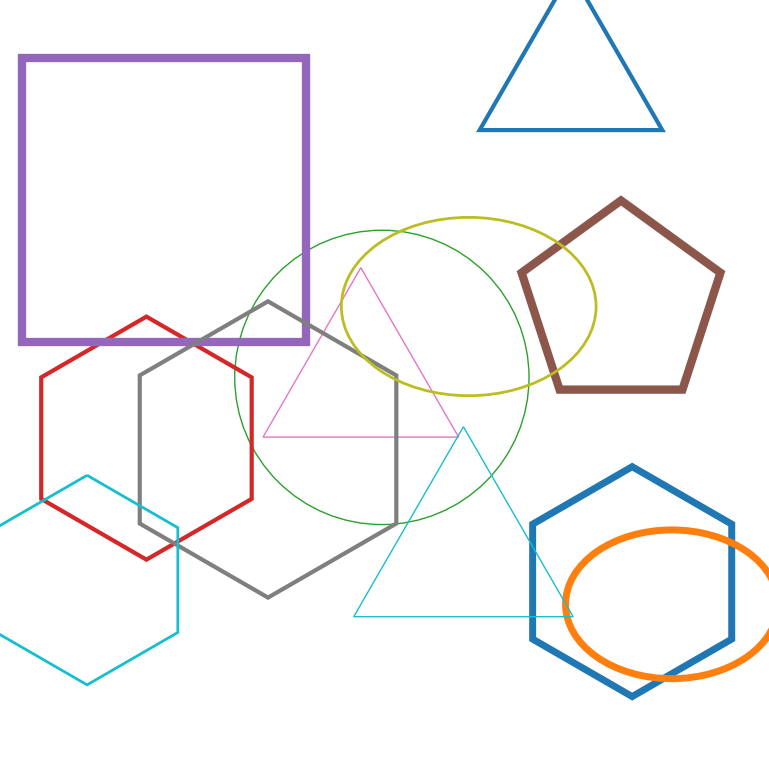[{"shape": "triangle", "thickness": 1.5, "radius": 0.68, "center": [0.742, 0.9]}, {"shape": "hexagon", "thickness": 2.5, "radius": 0.75, "center": [0.821, 0.245]}, {"shape": "oval", "thickness": 2.5, "radius": 0.69, "center": [0.872, 0.215]}, {"shape": "circle", "thickness": 0.5, "radius": 0.96, "center": [0.496, 0.51]}, {"shape": "hexagon", "thickness": 1.5, "radius": 0.79, "center": [0.19, 0.431]}, {"shape": "square", "thickness": 3, "radius": 0.92, "center": [0.213, 0.741]}, {"shape": "pentagon", "thickness": 3, "radius": 0.68, "center": [0.807, 0.604]}, {"shape": "triangle", "thickness": 0.5, "radius": 0.73, "center": [0.469, 0.506]}, {"shape": "hexagon", "thickness": 1.5, "radius": 0.96, "center": [0.348, 0.416]}, {"shape": "oval", "thickness": 1, "radius": 0.83, "center": [0.609, 0.602]}, {"shape": "triangle", "thickness": 0.5, "radius": 0.82, "center": [0.602, 0.281]}, {"shape": "hexagon", "thickness": 1, "radius": 0.68, "center": [0.113, 0.247]}]